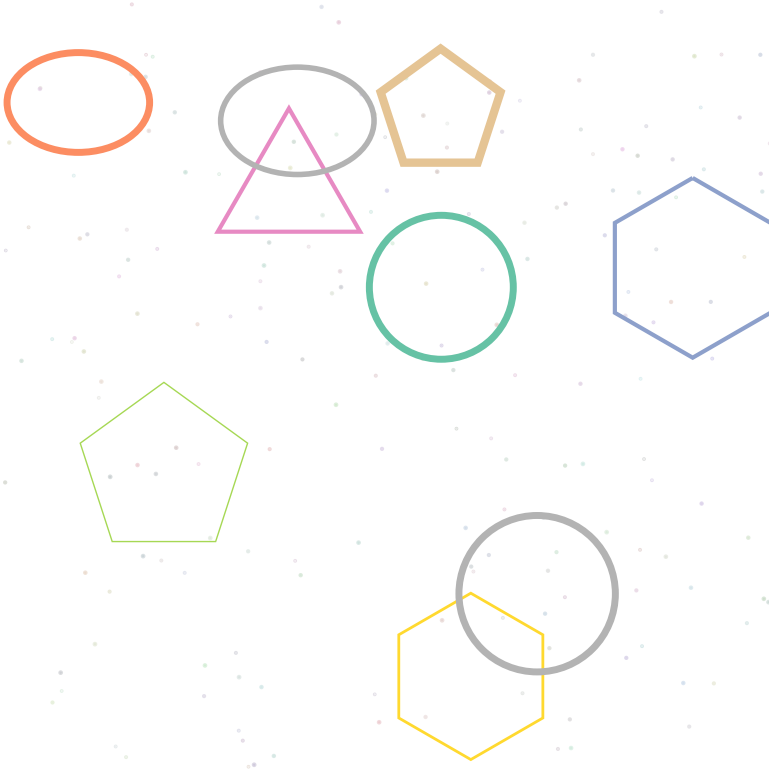[{"shape": "circle", "thickness": 2.5, "radius": 0.47, "center": [0.573, 0.627]}, {"shape": "oval", "thickness": 2.5, "radius": 0.46, "center": [0.102, 0.867]}, {"shape": "hexagon", "thickness": 1.5, "radius": 0.58, "center": [0.9, 0.652]}, {"shape": "triangle", "thickness": 1.5, "radius": 0.53, "center": [0.375, 0.752]}, {"shape": "pentagon", "thickness": 0.5, "radius": 0.57, "center": [0.213, 0.389]}, {"shape": "hexagon", "thickness": 1, "radius": 0.54, "center": [0.611, 0.122]}, {"shape": "pentagon", "thickness": 3, "radius": 0.41, "center": [0.572, 0.855]}, {"shape": "circle", "thickness": 2.5, "radius": 0.51, "center": [0.698, 0.229]}, {"shape": "oval", "thickness": 2, "radius": 0.5, "center": [0.386, 0.843]}]